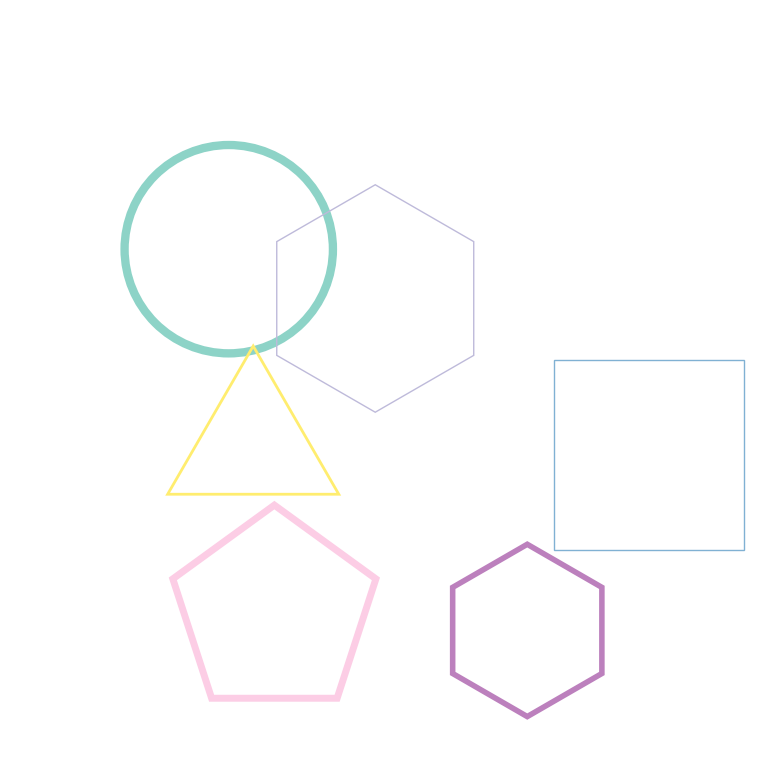[{"shape": "circle", "thickness": 3, "radius": 0.68, "center": [0.297, 0.676]}, {"shape": "hexagon", "thickness": 0.5, "radius": 0.74, "center": [0.487, 0.612]}, {"shape": "square", "thickness": 0.5, "radius": 0.61, "center": [0.843, 0.409]}, {"shape": "pentagon", "thickness": 2.5, "radius": 0.69, "center": [0.356, 0.205]}, {"shape": "hexagon", "thickness": 2, "radius": 0.56, "center": [0.685, 0.181]}, {"shape": "triangle", "thickness": 1, "radius": 0.64, "center": [0.329, 0.422]}]